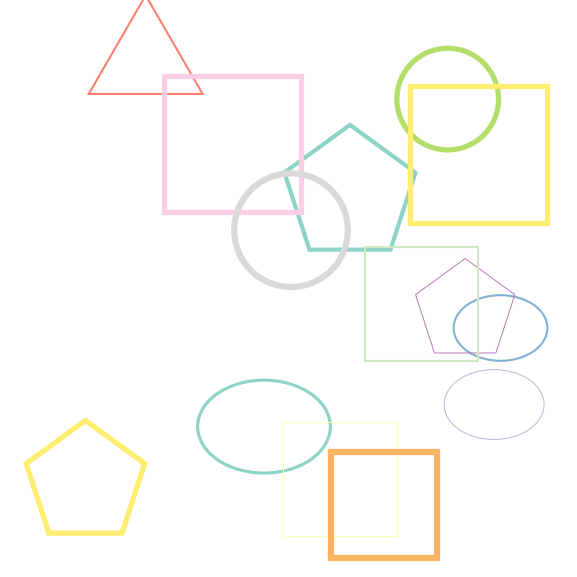[{"shape": "oval", "thickness": 1.5, "radius": 0.57, "center": [0.457, 0.26]}, {"shape": "pentagon", "thickness": 2, "radius": 0.6, "center": [0.606, 0.663]}, {"shape": "square", "thickness": 0.5, "radius": 0.49, "center": [0.588, 0.17]}, {"shape": "oval", "thickness": 0.5, "radius": 0.43, "center": [0.856, 0.299]}, {"shape": "triangle", "thickness": 1, "radius": 0.57, "center": [0.252, 0.893]}, {"shape": "oval", "thickness": 1, "radius": 0.41, "center": [0.867, 0.431]}, {"shape": "square", "thickness": 3, "radius": 0.46, "center": [0.665, 0.124]}, {"shape": "circle", "thickness": 2.5, "radius": 0.44, "center": [0.775, 0.828]}, {"shape": "square", "thickness": 2.5, "radius": 0.59, "center": [0.402, 0.75]}, {"shape": "circle", "thickness": 3, "radius": 0.49, "center": [0.504, 0.601]}, {"shape": "pentagon", "thickness": 0.5, "radius": 0.45, "center": [0.806, 0.461]}, {"shape": "square", "thickness": 1, "radius": 0.49, "center": [0.73, 0.473]}, {"shape": "square", "thickness": 2.5, "radius": 0.59, "center": [0.828, 0.732]}, {"shape": "pentagon", "thickness": 2.5, "radius": 0.54, "center": [0.148, 0.163]}]